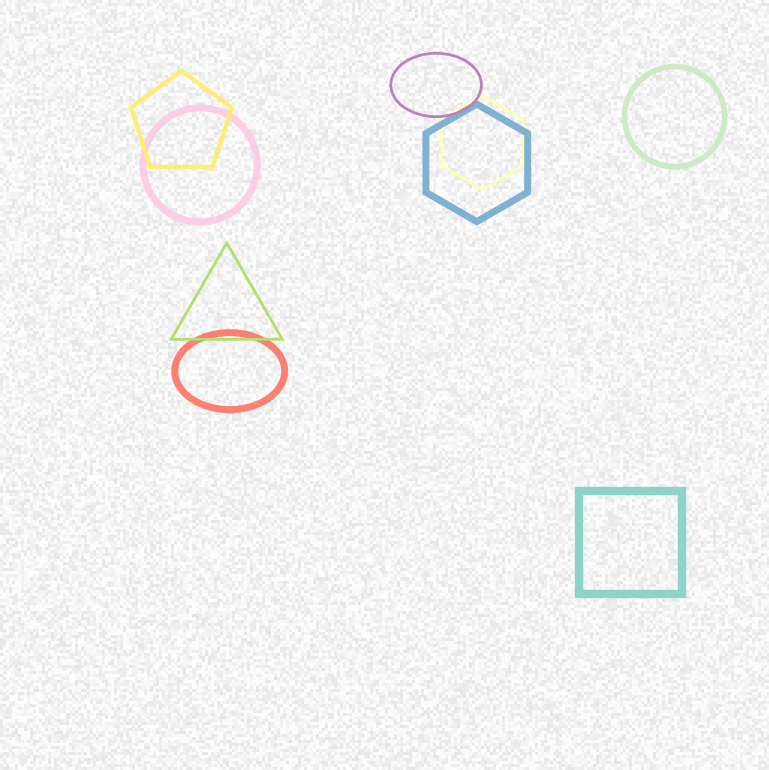[{"shape": "square", "thickness": 3, "radius": 0.34, "center": [0.819, 0.295]}, {"shape": "hexagon", "thickness": 1, "radius": 0.3, "center": [0.627, 0.815]}, {"shape": "oval", "thickness": 2.5, "radius": 0.36, "center": [0.298, 0.518]}, {"shape": "hexagon", "thickness": 2.5, "radius": 0.38, "center": [0.619, 0.788]}, {"shape": "triangle", "thickness": 1, "radius": 0.42, "center": [0.295, 0.601]}, {"shape": "circle", "thickness": 2.5, "radius": 0.37, "center": [0.26, 0.786]}, {"shape": "oval", "thickness": 1, "radius": 0.29, "center": [0.566, 0.89]}, {"shape": "circle", "thickness": 2, "radius": 0.33, "center": [0.876, 0.849]}, {"shape": "pentagon", "thickness": 1.5, "radius": 0.34, "center": [0.236, 0.839]}]